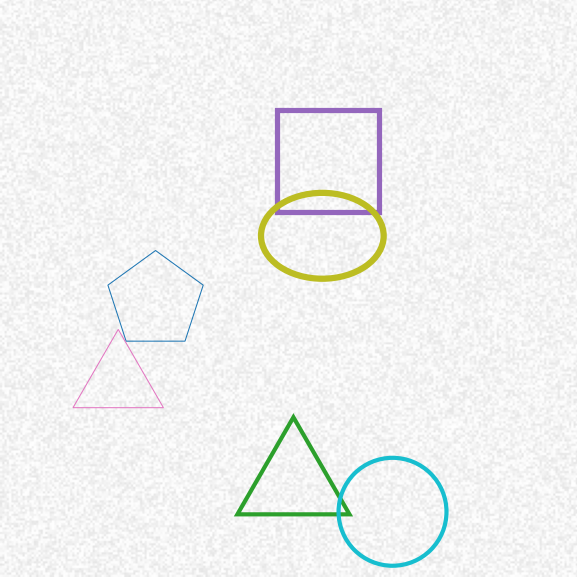[{"shape": "pentagon", "thickness": 0.5, "radius": 0.43, "center": [0.269, 0.479]}, {"shape": "triangle", "thickness": 2, "radius": 0.56, "center": [0.508, 0.165]}, {"shape": "square", "thickness": 2.5, "radius": 0.44, "center": [0.567, 0.72]}, {"shape": "triangle", "thickness": 0.5, "radius": 0.45, "center": [0.205, 0.338]}, {"shape": "oval", "thickness": 3, "radius": 0.53, "center": [0.558, 0.591]}, {"shape": "circle", "thickness": 2, "radius": 0.47, "center": [0.68, 0.113]}]